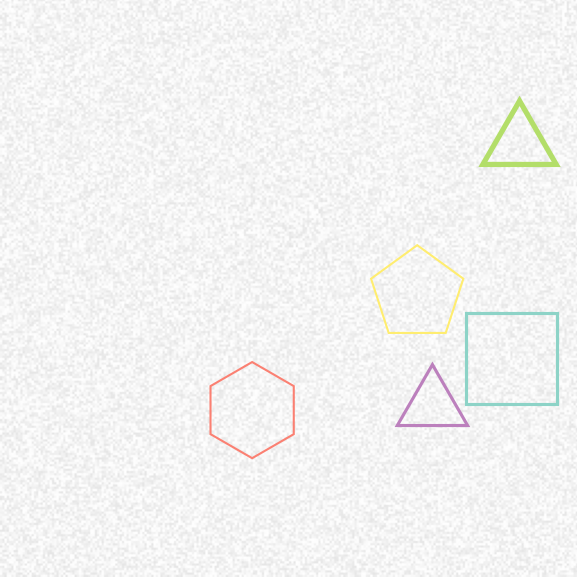[{"shape": "square", "thickness": 1.5, "radius": 0.39, "center": [0.886, 0.378]}, {"shape": "hexagon", "thickness": 1, "radius": 0.42, "center": [0.437, 0.289]}, {"shape": "triangle", "thickness": 2.5, "radius": 0.37, "center": [0.9, 0.751]}, {"shape": "triangle", "thickness": 1.5, "radius": 0.35, "center": [0.749, 0.297]}, {"shape": "pentagon", "thickness": 1, "radius": 0.42, "center": [0.722, 0.491]}]